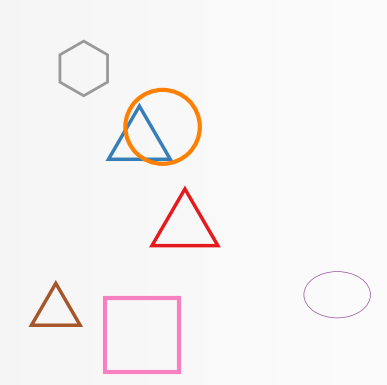[{"shape": "triangle", "thickness": 2.5, "radius": 0.49, "center": [0.477, 0.411]}, {"shape": "triangle", "thickness": 2.5, "radius": 0.46, "center": [0.36, 0.632]}, {"shape": "oval", "thickness": 0.5, "radius": 0.43, "center": [0.87, 0.234]}, {"shape": "circle", "thickness": 3, "radius": 0.48, "center": [0.42, 0.671]}, {"shape": "triangle", "thickness": 2.5, "radius": 0.36, "center": [0.144, 0.192]}, {"shape": "square", "thickness": 3, "radius": 0.48, "center": [0.367, 0.129]}, {"shape": "hexagon", "thickness": 2, "radius": 0.35, "center": [0.216, 0.822]}]